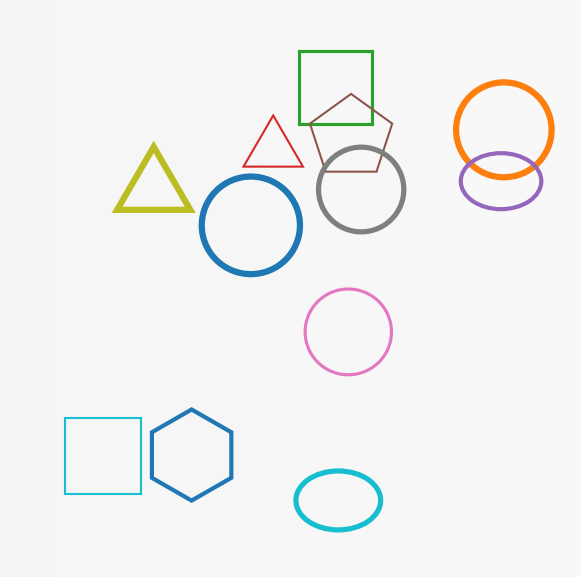[{"shape": "hexagon", "thickness": 2, "radius": 0.39, "center": [0.33, 0.211]}, {"shape": "circle", "thickness": 3, "radius": 0.42, "center": [0.432, 0.609]}, {"shape": "circle", "thickness": 3, "radius": 0.41, "center": [0.867, 0.774]}, {"shape": "square", "thickness": 1.5, "radius": 0.31, "center": [0.578, 0.847]}, {"shape": "triangle", "thickness": 1, "radius": 0.3, "center": [0.47, 0.74]}, {"shape": "oval", "thickness": 2, "radius": 0.35, "center": [0.862, 0.685]}, {"shape": "pentagon", "thickness": 1, "radius": 0.37, "center": [0.604, 0.762]}, {"shape": "circle", "thickness": 1.5, "radius": 0.37, "center": [0.599, 0.424]}, {"shape": "circle", "thickness": 2.5, "radius": 0.37, "center": [0.621, 0.671]}, {"shape": "triangle", "thickness": 3, "radius": 0.36, "center": [0.264, 0.672]}, {"shape": "oval", "thickness": 2.5, "radius": 0.36, "center": [0.582, 0.133]}, {"shape": "square", "thickness": 1, "radius": 0.33, "center": [0.177, 0.209]}]